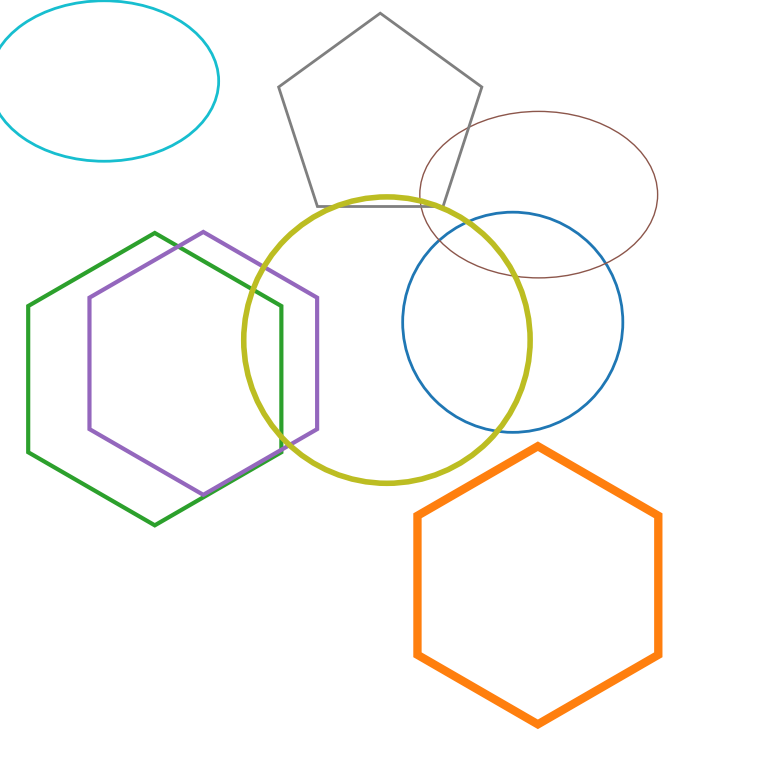[{"shape": "circle", "thickness": 1, "radius": 0.71, "center": [0.666, 0.581]}, {"shape": "hexagon", "thickness": 3, "radius": 0.9, "center": [0.699, 0.24]}, {"shape": "hexagon", "thickness": 1.5, "radius": 0.95, "center": [0.201, 0.508]}, {"shape": "hexagon", "thickness": 1.5, "radius": 0.85, "center": [0.264, 0.528]}, {"shape": "oval", "thickness": 0.5, "radius": 0.77, "center": [0.7, 0.747]}, {"shape": "pentagon", "thickness": 1, "radius": 0.69, "center": [0.494, 0.844]}, {"shape": "circle", "thickness": 2, "radius": 0.93, "center": [0.503, 0.558]}, {"shape": "oval", "thickness": 1, "radius": 0.74, "center": [0.135, 0.895]}]